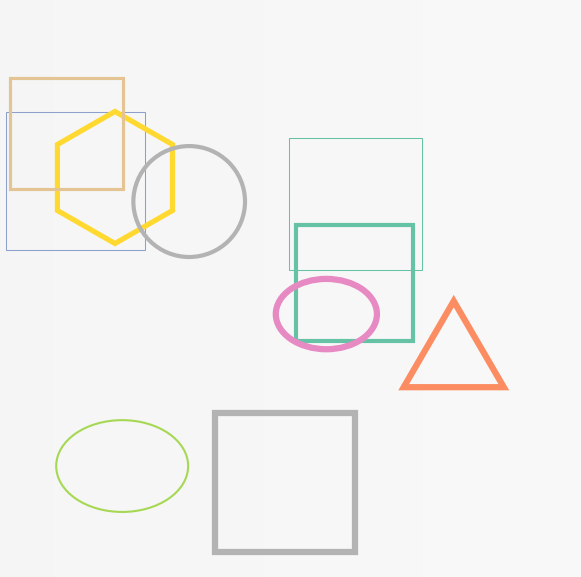[{"shape": "square", "thickness": 0.5, "radius": 0.57, "center": [0.612, 0.646]}, {"shape": "square", "thickness": 2, "radius": 0.5, "center": [0.61, 0.509]}, {"shape": "triangle", "thickness": 3, "radius": 0.5, "center": [0.781, 0.378]}, {"shape": "square", "thickness": 0.5, "radius": 0.6, "center": [0.13, 0.685]}, {"shape": "oval", "thickness": 3, "radius": 0.43, "center": [0.562, 0.455]}, {"shape": "oval", "thickness": 1, "radius": 0.57, "center": [0.21, 0.192]}, {"shape": "hexagon", "thickness": 2.5, "radius": 0.57, "center": [0.198, 0.692]}, {"shape": "square", "thickness": 1.5, "radius": 0.48, "center": [0.115, 0.768]}, {"shape": "square", "thickness": 3, "radius": 0.6, "center": [0.491, 0.164]}, {"shape": "circle", "thickness": 2, "radius": 0.48, "center": [0.325, 0.65]}]